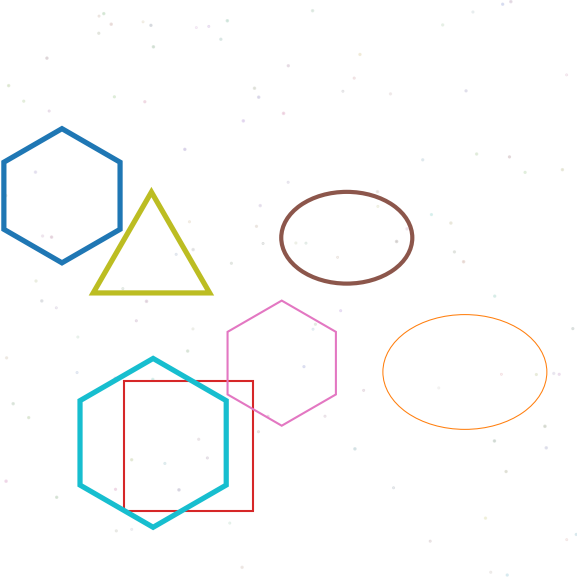[{"shape": "hexagon", "thickness": 2.5, "radius": 0.58, "center": [0.107, 0.66]}, {"shape": "oval", "thickness": 0.5, "radius": 0.71, "center": [0.805, 0.355]}, {"shape": "square", "thickness": 1, "radius": 0.56, "center": [0.326, 0.227]}, {"shape": "oval", "thickness": 2, "radius": 0.57, "center": [0.6, 0.587]}, {"shape": "hexagon", "thickness": 1, "radius": 0.54, "center": [0.488, 0.37]}, {"shape": "triangle", "thickness": 2.5, "radius": 0.58, "center": [0.262, 0.55]}, {"shape": "hexagon", "thickness": 2.5, "radius": 0.73, "center": [0.265, 0.232]}]